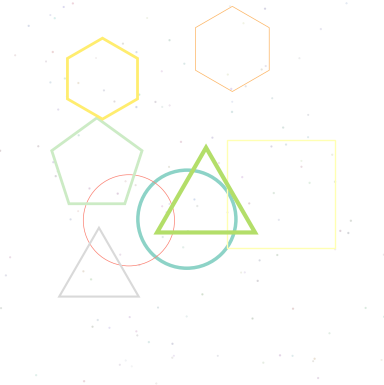[{"shape": "circle", "thickness": 2.5, "radius": 0.64, "center": [0.485, 0.431]}, {"shape": "square", "thickness": 1, "radius": 0.71, "center": [0.73, 0.496]}, {"shape": "circle", "thickness": 0.5, "radius": 0.59, "center": [0.335, 0.428]}, {"shape": "hexagon", "thickness": 0.5, "radius": 0.55, "center": [0.604, 0.873]}, {"shape": "triangle", "thickness": 3, "radius": 0.73, "center": [0.535, 0.47]}, {"shape": "triangle", "thickness": 1.5, "radius": 0.6, "center": [0.257, 0.289]}, {"shape": "pentagon", "thickness": 2, "radius": 0.62, "center": [0.252, 0.571]}, {"shape": "hexagon", "thickness": 2, "radius": 0.53, "center": [0.266, 0.796]}]